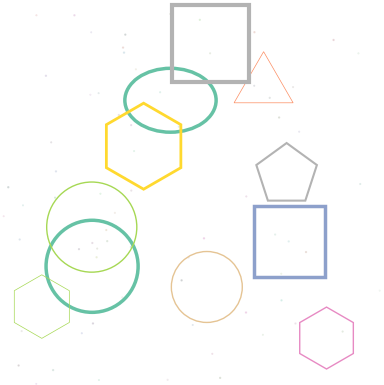[{"shape": "circle", "thickness": 2.5, "radius": 0.6, "center": [0.239, 0.308]}, {"shape": "oval", "thickness": 2.5, "radius": 0.59, "center": [0.443, 0.74]}, {"shape": "triangle", "thickness": 0.5, "radius": 0.44, "center": [0.685, 0.777]}, {"shape": "square", "thickness": 2.5, "radius": 0.46, "center": [0.752, 0.372]}, {"shape": "hexagon", "thickness": 1, "radius": 0.4, "center": [0.848, 0.122]}, {"shape": "circle", "thickness": 1, "radius": 0.59, "center": [0.238, 0.41]}, {"shape": "hexagon", "thickness": 0.5, "radius": 0.41, "center": [0.109, 0.204]}, {"shape": "hexagon", "thickness": 2, "radius": 0.56, "center": [0.373, 0.62]}, {"shape": "circle", "thickness": 1, "radius": 0.46, "center": [0.537, 0.255]}, {"shape": "pentagon", "thickness": 1.5, "radius": 0.41, "center": [0.744, 0.546]}, {"shape": "square", "thickness": 3, "radius": 0.5, "center": [0.546, 0.887]}]